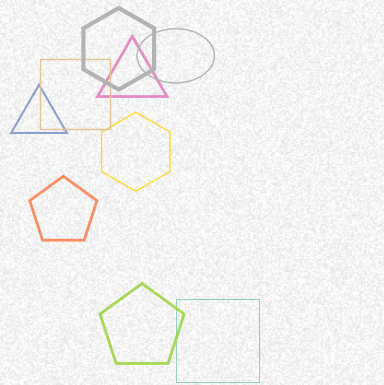[{"shape": "square", "thickness": 0.5, "radius": 0.54, "center": [0.565, 0.116]}, {"shape": "pentagon", "thickness": 2, "radius": 0.46, "center": [0.165, 0.45]}, {"shape": "triangle", "thickness": 1.5, "radius": 0.42, "center": [0.101, 0.696]}, {"shape": "triangle", "thickness": 2, "radius": 0.52, "center": [0.344, 0.801]}, {"shape": "pentagon", "thickness": 2, "radius": 0.57, "center": [0.369, 0.149]}, {"shape": "hexagon", "thickness": 1, "radius": 0.51, "center": [0.353, 0.606]}, {"shape": "square", "thickness": 1, "radius": 0.45, "center": [0.195, 0.757]}, {"shape": "hexagon", "thickness": 3, "radius": 0.53, "center": [0.308, 0.873]}, {"shape": "oval", "thickness": 1, "radius": 0.5, "center": [0.456, 0.855]}]